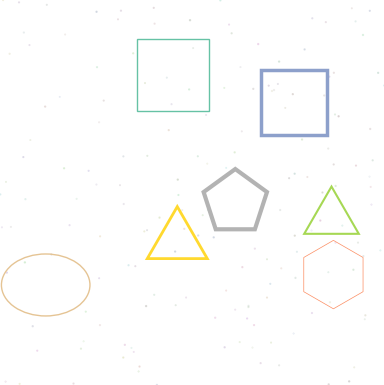[{"shape": "square", "thickness": 1, "radius": 0.47, "center": [0.449, 0.805]}, {"shape": "hexagon", "thickness": 0.5, "radius": 0.44, "center": [0.866, 0.287]}, {"shape": "square", "thickness": 2.5, "radius": 0.42, "center": [0.764, 0.733]}, {"shape": "triangle", "thickness": 1.5, "radius": 0.41, "center": [0.861, 0.434]}, {"shape": "triangle", "thickness": 2, "radius": 0.45, "center": [0.46, 0.373]}, {"shape": "oval", "thickness": 1, "radius": 0.57, "center": [0.119, 0.26]}, {"shape": "pentagon", "thickness": 3, "radius": 0.43, "center": [0.611, 0.474]}]